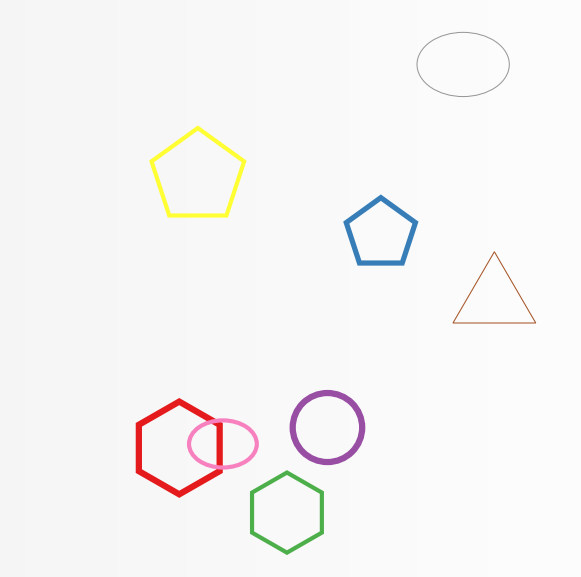[{"shape": "hexagon", "thickness": 3, "radius": 0.4, "center": [0.308, 0.223]}, {"shape": "pentagon", "thickness": 2.5, "radius": 0.31, "center": [0.655, 0.594]}, {"shape": "hexagon", "thickness": 2, "radius": 0.35, "center": [0.494, 0.112]}, {"shape": "circle", "thickness": 3, "radius": 0.3, "center": [0.563, 0.259]}, {"shape": "pentagon", "thickness": 2, "radius": 0.42, "center": [0.34, 0.694]}, {"shape": "triangle", "thickness": 0.5, "radius": 0.41, "center": [0.851, 0.481]}, {"shape": "oval", "thickness": 2, "radius": 0.29, "center": [0.384, 0.23]}, {"shape": "oval", "thickness": 0.5, "radius": 0.4, "center": [0.797, 0.888]}]